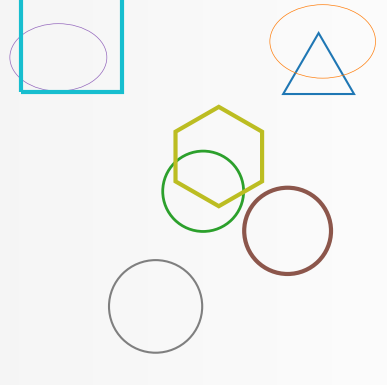[{"shape": "triangle", "thickness": 1.5, "radius": 0.53, "center": [0.822, 0.809]}, {"shape": "oval", "thickness": 0.5, "radius": 0.68, "center": [0.833, 0.892]}, {"shape": "circle", "thickness": 2, "radius": 0.52, "center": [0.524, 0.503]}, {"shape": "oval", "thickness": 0.5, "radius": 0.63, "center": [0.151, 0.851]}, {"shape": "circle", "thickness": 3, "radius": 0.56, "center": [0.742, 0.4]}, {"shape": "circle", "thickness": 1.5, "radius": 0.6, "center": [0.402, 0.204]}, {"shape": "hexagon", "thickness": 3, "radius": 0.64, "center": [0.565, 0.593]}, {"shape": "square", "thickness": 3, "radius": 0.65, "center": [0.184, 0.891]}]